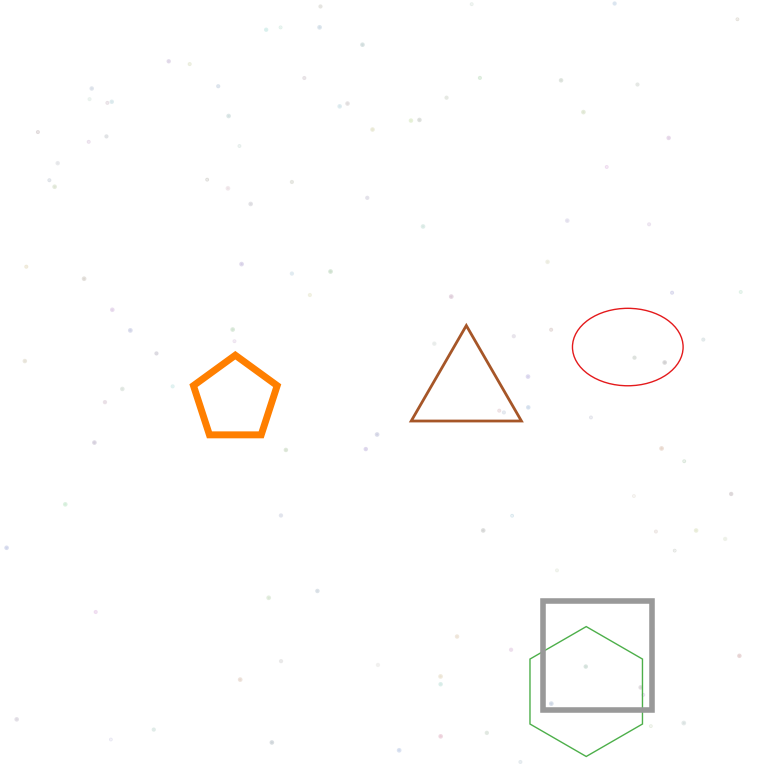[{"shape": "oval", "thickness": 0.5, "radius": 0.36, "center": [0.815, 0.549]}, {"shape": "hexagon", "thickness": 0.5, "radius": 0.42, "center": [0.761, 0.102]}, {"shape": "pentagon", "thickness": 2.5, "radius": 0.29, "center": [0.306, 0.482]}, {"shape": "triangle", "thickness": 1, "radius": 0.41, "center": [0.606, 0.495]}, {"shape": "square", "thickness": 2, "radius": 0.35, "center": [0.776, 0.149]}]